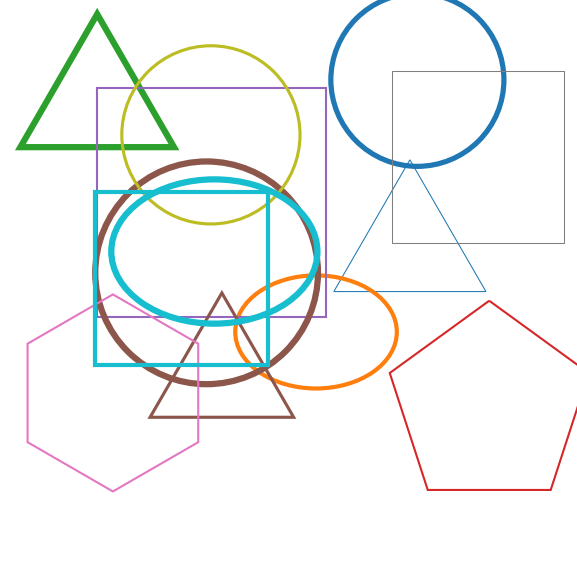[{"shape": "triangle", "thickness": 0.5, "radius": 0.76, "center": [0.71, 0.57]}, {"shape": "circle", "thickness": 2.5, "radius": 0.75, "center": [0.723, 0.861]}, {"shape": "oval", "thickness": 2, "radius": 0.7, "center": [0.547, 0.424]}, {"shape": "triangle", "thickness": 3, "radius": 0.77, "center": [0.168, 0.821]}, {"shape": "pentagon", "thickness": 1, "radius": 0.91, "center": [0.847, 0.297]}, {"shape": "square", "thickness": 1, "radius": 0.99, "center": [0.367, 0.649]}, {"shape": "circle", "thickness": 3, "radius": 0.96, "center": [0.358, 0.527]}, {"shape": "triangle", "thickness": 1.5, "radius": 0.72, "center": [0.384, 0.348]}, {"shape": "hexagon", "thickness": 1, "radius": 0.85, "center": [0.196, 0.319]}, {"shape": "square", "thickness": 0.5, "radius": 0.75, "center": [0.827, 0.727]}, {"shape": "circle", "thickness": 1.5, "radius": 0.77, "center": [0.365, 0.766]}, {"shape": "square", "thickness": 2, "radius": 0.75, "center": [0.314, 0.516]}, {"shape": "oval", "thickness": 3, "radius": 0.89, "center": [0.371, 0.564]}]